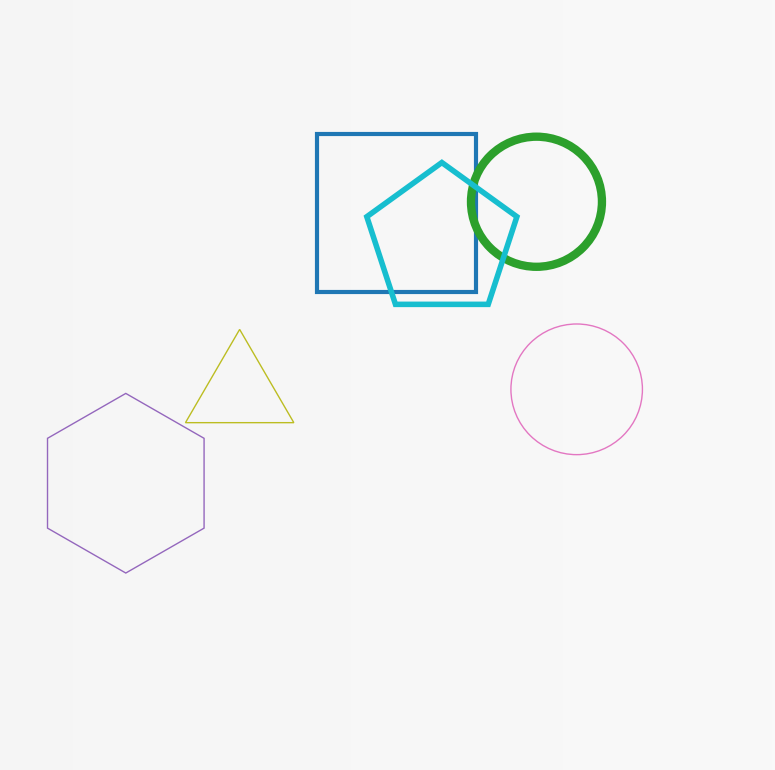[{"shape": "square", "thickness": 1.5, "radius": 0.51, "center": [0.512, 0.724]}, {"shape": "circle", "thickness": 3, "radius": 0.42, "center": [0.692, 0.738]}, {"shape": "hexagon", "thickness": 0.5, "radius": 0.58, "center": [0.162, 0.372]}, {"shape": "circle", "thickness": 0.5, "radius": 0.42, "center": [0.744, 0.494]}, {"shape": "triangle", "thickness": 0.5, "radius": 0.4, "center": [0.309, 0.491]}, {"shape": "pentagon", "thickness": 2, "radius": 0.51, "center": [0.57, 0.687]}]